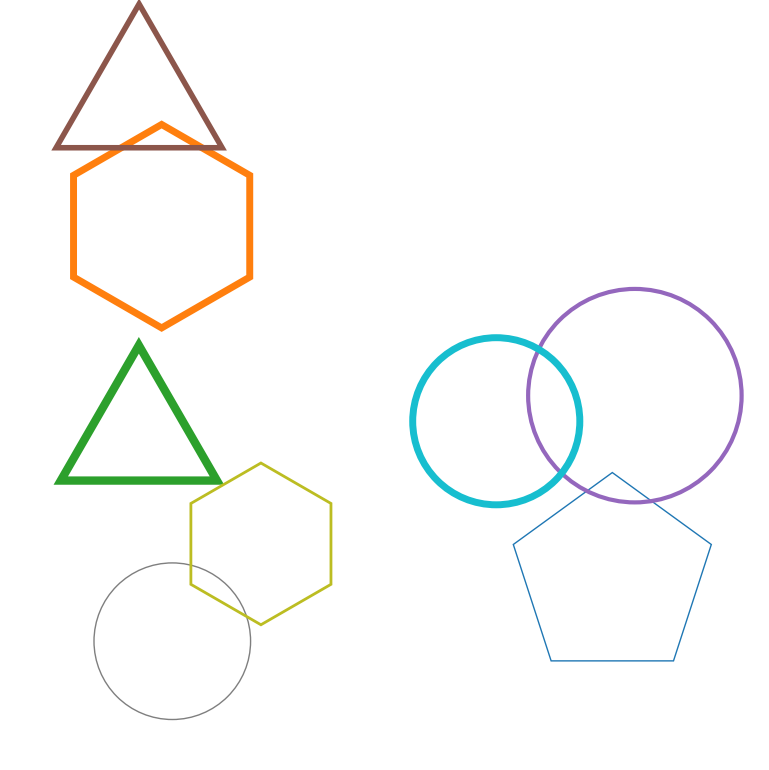[{"shape": "pentagon", "thickness": 0.5, "radius": 0.68, "center": [0.795, 0.251]}, {"shape": "hexagon", "thickness": 2.5, "radius": 0.66, "center": [0.21, 0.706]}, {"shape": "triangle", "thickness": 3, "radius": 0.59, "center": [0.18, 0.434]}, {"shape": "circle", "thickness": 1.5, "radius": 0.69, "center": [0.825, 0.486]}, {"shape": "triangle", "thickness": 2, "radius": 0.62, "center": [0.181, 0.87]}, {"shape": "circle", "thickness": 0.5, "radius": 0.51, "center": [0.224, 0.167]}, {"shape": "hexagon", "thickness": 1, "radius": 0.53, "center": [0.339, 0.294]}, {"shape": "circle", "thickness": 2.5, "radius": 0.54, "center": [0.644, 0.453]}]